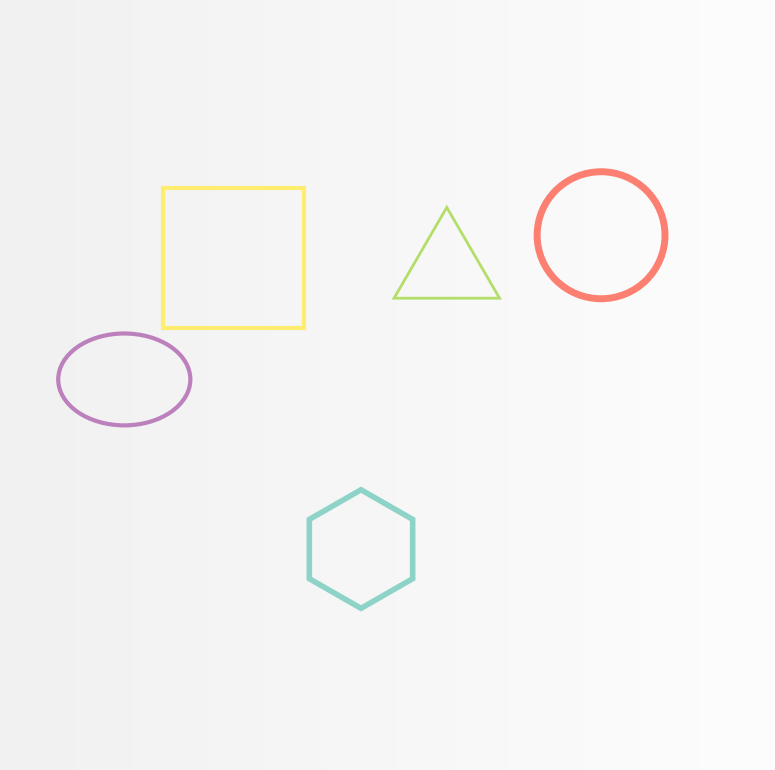[{"shape": "hexagon", "thickness": 2, "radius": 0.38, "center": [0.466, 0.287]}, {"shape": "circle", "thickness": 2.5, "radius": 0.41, "center": [0.776, 0.694]}, {"shape": "triangle", "thickness": 1, "radius": 0.39, "center": [0.577, 0.652]}, {"shape": "oval", "thickness": 1.5, "radius": 0.43, "center": [0.16, 0.507]}, {"shape": "square", "thickness": 1.5, "radius": 0.45, "center": [0.301, 0.665]}]